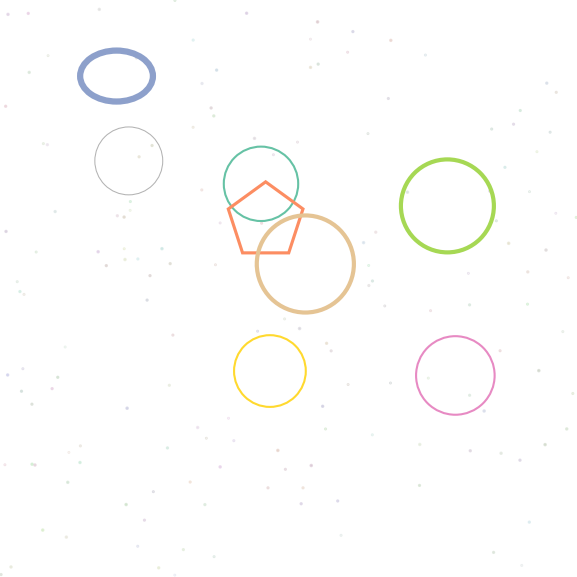[{"shape": "circle", "thickness": 1, "radius": 0.32, "center": [0.452, 0.681]}, {"shape": "pentagon", "thickness": 1.5, "radius": 0.34, "center": [0.46, 0.616]}, {"shape": "oval", "thickness": 3, "radius": 0.32, "center": [0.202, 0.867]}, {"shape": "circle", "thickness": 1, "radius": 0.34, "center": [0.788, 0.349]}, {"shape": "circle", "thickness": 2, "radius": 0.4, "center": [0.775, 0.643]}, {"shape": "circle", "thickness": 1, "radius": 0.31, "center": [0.467, 0.357]}, {"shape": "circle", "thickness": 2, "radius": 0.42, "center": [0.529, 0.542]}, {"shape": "circle", "thickness": 0.5, "radius": 0.29, "center": [0.223, 0.721]}]